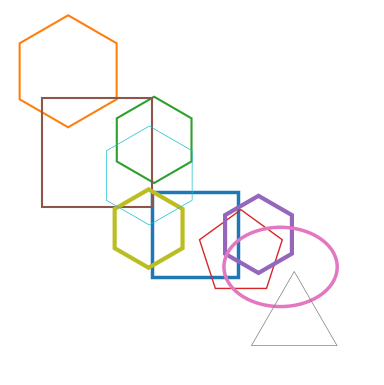[{"shape": "square", "thickness": 2.5, "radius": 0.55, "center": [0.507, 0.39]}, {"shape": "hexagon", "thickness": 1.5, "radius": 0.73, "center": [0.177, 0.815]}, {"shape": "hexagon", "thickness": 1.5, "radius": 0.56, "center": [0.4, 0.637]}, {"shape": "pentagon", "thickness": 1, "radius": 0.57, "center": [0.626, 0.342]}, {"shape": "hexagon", "thickness": 3, "radius": 0.5, "center": [0.671, 0.391]}, {"shape": "square", "thickness": 1.5, "radius": 0.71, "center": [0.252, 0.604]}, {"shape": "oval", "thickness": 2.5, "radius": 0.74, "center": [0.729, 0.307]}, {"shape": "triangle", "thickness": 0.5, "radius": 0.64, "center": [0.764, 0.166]}, {"shape": "hexagon", "thickness": 3, "radius": 0.51, "center": [0.386, 0.406]}, {"shape": "hexagon", "thickness": 0.5, "radius": 0.64, "center": [0.388, 0.544]}]